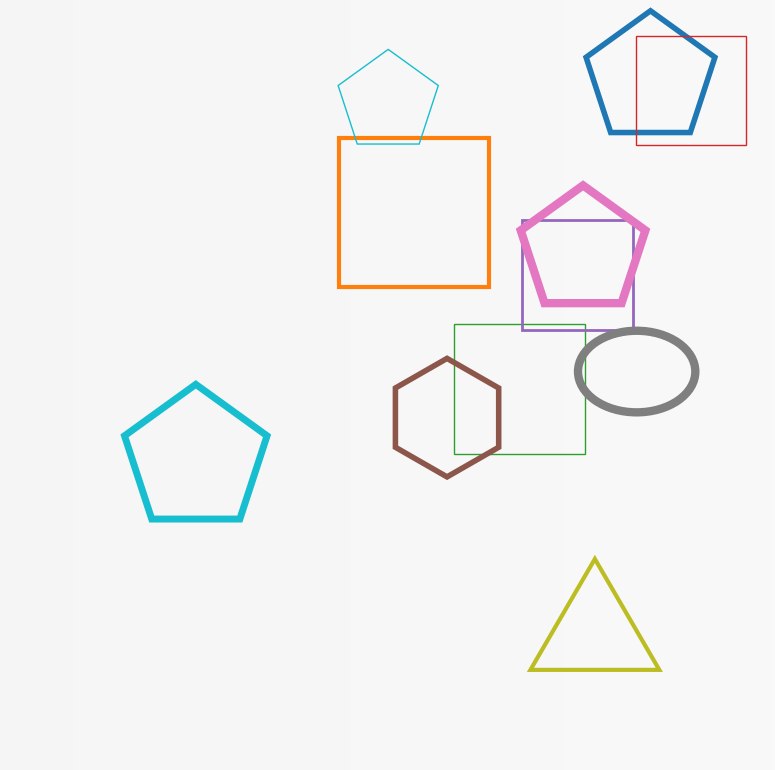[{"shape": "pentagon", "thickness": 2, "radius": 0.44, "center": [0.839, 0.899]}, {"shape": "square", "thickness": 1.5, "radius": 0.48, "center": [0.535, 0.724]}, {"shape": "square", "thickness": 0.5, "radius": 0.42, "center": [0.671, 0.495]}, {"shape": "square", "thickness": 0.5, "radius": 0.35, "center": [0.892, 0.883]}, {"shape": "square", "thickness": 1, "radius": 0.36, "center": [0.746, 0.643]}, {"shape": "hexagon", "thickness": 2, "radius": 0.38, "center": [0.577, 0.458]}, {"shape": "pentagon", "thickness": 3, "radius": 0.42, "center": [0.752, 0.675]}, {"shape": "oval", "thickness": 3, "radius": 0.38, "center": [0.821, 0.517]}, {"shape": "triangle", "thickness": 1.5, "radius": 0.48, "center": [0.768, 0.178]}, {"shape": "pentagon", "thickness": 2.5, "radius": 0.48, "center": [0.253, 0.404]}, {"shape": "pentagon", "thickness": 0.5, "radius": 0.34, "center": [0.501, 0.868]}]